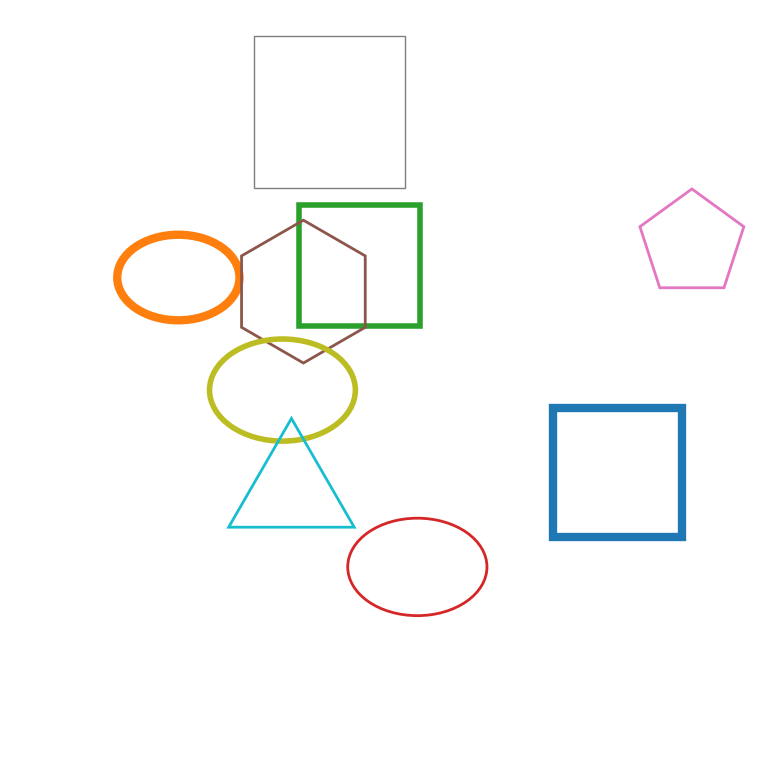[{"shape": "square", "thickness": 3, "radius": 0.42, "center": [0.802, 0.386]}, {"shape": "oval", "thickness": 3, "radius": 0.4, "center": [0.232, 0.64]}, {"shape": "square", "thickness": 2, "radius": 0.39, "center": [0.467, 0.655]}, {"shape": "oval", "thickness": 1, "radius": 0.45, "center": [0.542, 0.264]}, {"shape": "hexagon", "thickness": 1, "radius": 0.46, "center": [0.394, 0.621]}, {"shape": "pentagon", "thickness": 1, "radius": 0.35, "center": [0.899, 0.684]}, {"shape": "square", "thickness": 0.5, "radius": 0.49, "center": [0.428, 0.855]}, {"shape": "oval", "thickness": 2, "radius": 0.47, "center": [0.367, 0.493]}, {"shape": "triangle", "thickness": 1, "radius": 0.47, "center": [0.378, 0.362]}]